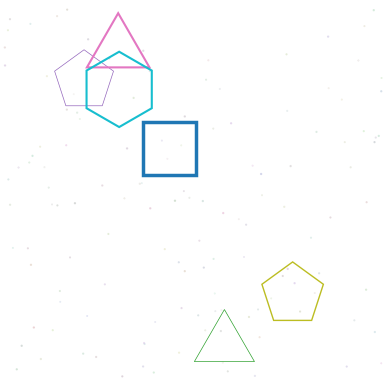[{"shape": "square", "thickness": 2.5, "radius": 0.34, "center": [0.441, 0.614]}, {"shape": "triangle", "thickness": 0.5, "radius": 0.45, "center": [0.583, 0.106]}, {"shape": "pentagon", "thickness": 0.5, "radius": 0.4, "center": [0.218, 0.79]}, {"shape": "triangle", "thickness": 1.5, "radius": 0.47, "center": [0.307, 0.872]}, {"shape": "pentagon", "thickness": 1, "radius": 0.42, "center": [0.76, 0.236]}, {"shape": "hexagon", "thickness": 1.5, "radius": 0.49, "center": [0.31, 0.768]}]